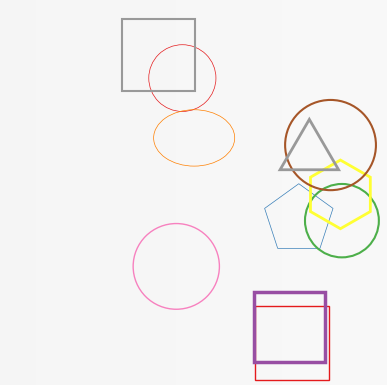[{"shape": "circle", "thickness": 0.5, "radius": 0.43, "center": [0.471, 0.797]}, {"shape": "square", "thickness": 1, "radius": 0.48, "center": [0.753, 0.11]}, {"shape": "pentagon", "thickness": 0.5, "radius": 0.46, "center": [0.771, 0.43]}, {"shape": "circle", "thickness": 1.5, "radius": 0.48, "center": [0.882, 0.427]}, {"shape": "square", "thickness": 2.5, "radius": 0.46, "center": [0.748, 0.15]}, {"shape": "oval", "thickness": 0.5, "radius": 0.52, "center": [0.501, 0.642]}, {"shape": "hexagon", "thickness": 2, "radius": 0.45, "center": [0.878, 0.495]}, {"shape": "circle", "thickness": 1.5, "radius": 0.59, "center": [0.853, 0.623]}, {"shape": "circle", "thickness": 1, "radius": 0.56, "center": [0.455, 0.308]}, {"shape": "triangle", "thickness": 2, "radius": 0.44, "center": [0.798, 0.603]}, {"shape": "square", "thickness": 1.5, "radius": 0.47, "center": [0.409, 0.857]}]